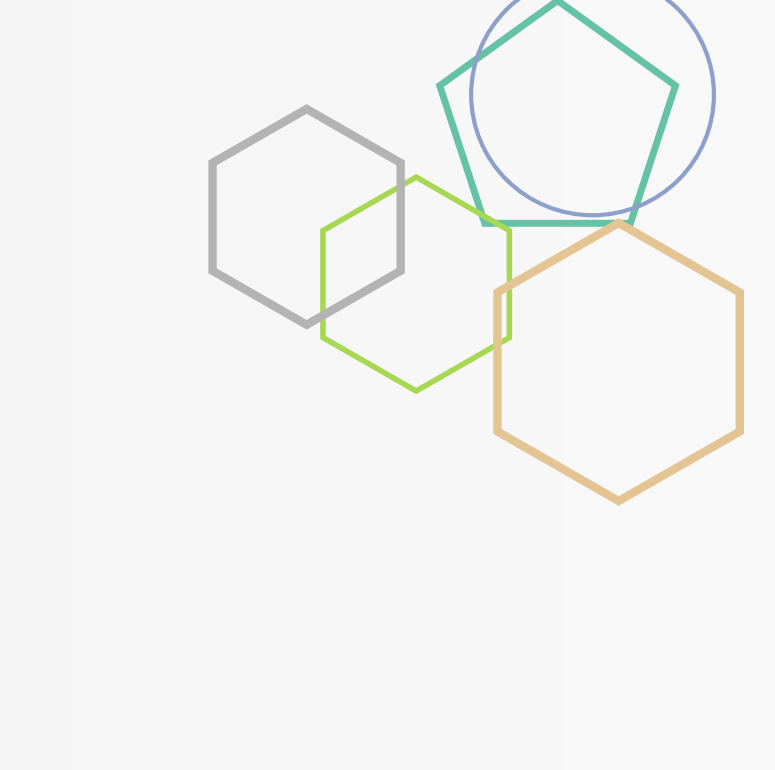[{"shape": "pentagon", "thickness": 2.5, "radius": 0.8, "center": [0.719, 0.839]}, {"shape": "circle", "thickness": 1.5, "radius": 0.78, "center": [0.765, 0.877]}, {"shape": "hexagon", "thickness": 2, "radius": 0.69, "center": [0.537, 0.631]}, {"shape": "hexagon", "thickness": 3, "radius": 0.9, "center": [0.798, 0.53]}, {"shape": "hexagon", "thickness": 3, "radius": 0.7, "center": [0.396, 0.718]}]